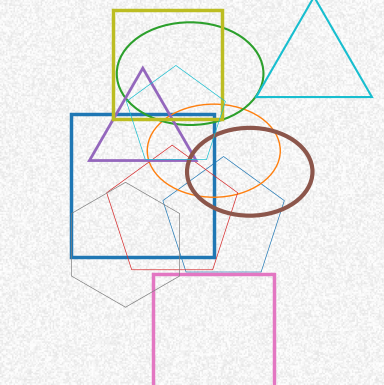[{"shape": "pentagon", "thickness": 0.5, "radius": 0.83, "center": [0.581, 0.428]}, {"shape": "square", "thickness": 2.5, "radius": 0.93, "center": [0.37, 0.519]}, {"shape": "oval", "thickness": 1, "radius": 0.86, "center": [0.555, 0.609]}, {"shape": "oval", "thickness": 1.5, "radius": 0.95, "center": [0.494, 0.809]}, {"shape": "pentagon", "thickness": 0.5, "radius": 0.89, "center": [0.447, 0.444]}, {"shape": "triangle", "thickness": 2, "radius": 0.8, "center": [0.371, 0.663]}, {"shape": "oval", "thickness": 3, "radius": 0.81, "center": [0.649, 0.554]}, {"shape": "square", "thickness": 2.5, "radius": 0.78, "center": [0.555, 0.132]}, {"shape": "hexagon", "thickness": 0.5, "radius": 0.81, "center": [0.326, 0.364]}, {"shape": "square", "thickness": 2.5, "radius": 0.71, "center": [0.436, 0.833]}, {"shape": "pentagon", "thickness": 0.5, "radius": 0.68, "center": [0.457, 0.695]}, {"shape": "triangle", "thickness": 1.5, "radius": 0.87, "center": [0.816, 0.835]}]